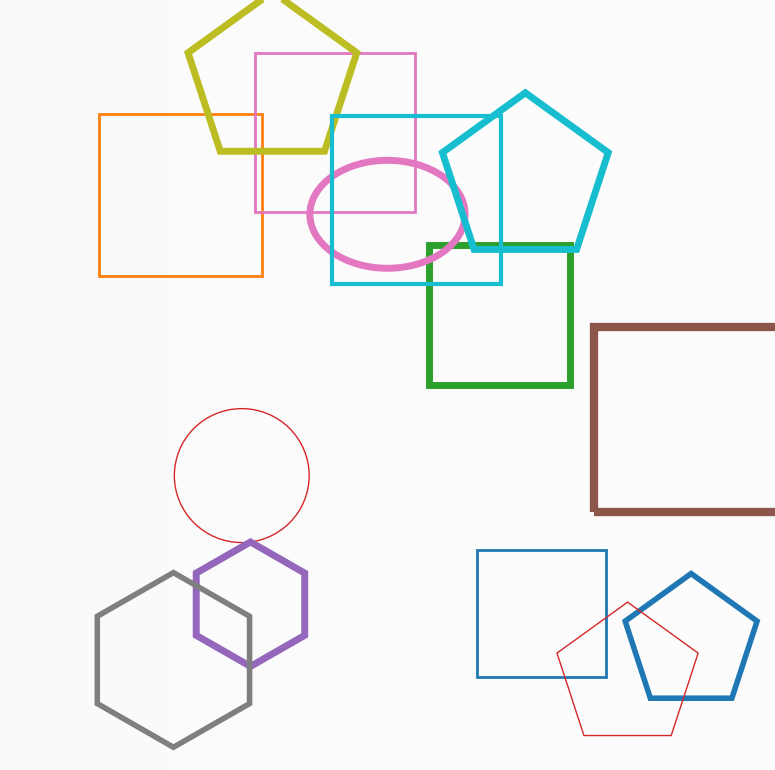[{"shape": "pentagon", "thickness": 2, "radius": 0.45, "center": [0.892, 0.166]}, {"shape": "square", "thickness": 1, "radius": 0.41, "center": [0.698, 0.203]}, {"shape": "square", "thickness": 1, "radius": 0.53, "center": [0.233, 0.747]}, {"shape": "square", "thickness": 2.5, "radius": 0.45, "center": [0.645, 0.591]}, {"shape": "circle", "thickness": 0.5, "radius": 0.43, "center": [0.312, 0.382]}, {"shape": "pentagon", "thickness": 0.5, "radius": 0.48, "center": [0.81, 0.122]}, {"shape": "hexagon", "thickness": 2.5, "radius": 0.4, "center": [0.323, 0.215]}, {"shape": "square", "thickness": 3, "radius": 0.6, "center": [0.887, 0.455]}, {"shape": "square", "thickness": 1, "radius": 0.51, "center": [0.432, 0.828]}, {"shape": "oval", "thickness": 2.5, "radius": 0.5, "center": [0.5, 0.722]}, {"shape": "hexagon", "thickness": 2, "radius": 0.57, "center": [0.224, 0.143]}, {"shape": "pentagon", "thickness": 2.5, "radius": 0.57, "center": [0.352, 0.896]}, {"shape": "pentagon", "thickness": 2.5, "radius": 0.56, "center": [0.678, 0.767]}, {"shape": "square", "thickness": 1.5, "radius": 0.54, "center": [0.538, 0.74]}]